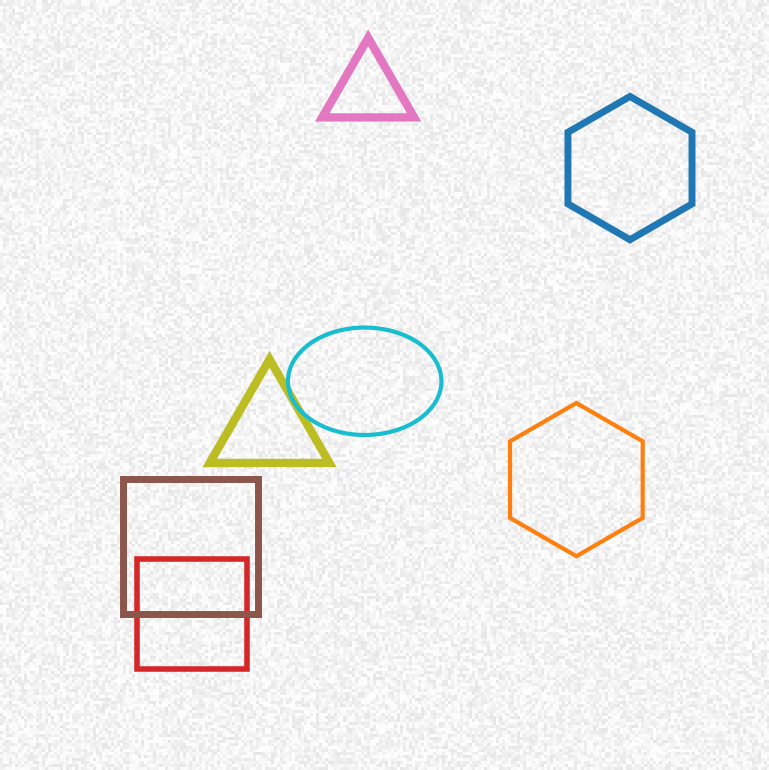[{"shape": "hexagon", "thickness": 2.5, "radius": 0.47, "center": [0.818, 0.782]}, {"shape": "hexagon", "thickness": 1.5, "radius": 0.5, "center": [0.749, 0.377]}, {"shape": "square", "thickness": 2, "radius": 0.36, "center": [0.249, 0.203]}, {"shape": "square", "thickness": 2.5, "radius": 0.44, "center": [0.247, 0.29]}, {"shape": "triangle", "thickness": 3, "radius": 0.34, "center": [0.478, 0.882]}, {"shape": "triangle", "thickness": 3, "radius": 0.45, "center": [0.35, 0.444]}, {"shape": "oval", "thickness": 1.5, "radius": 0.5, "center": [0.474, 0.505]}]